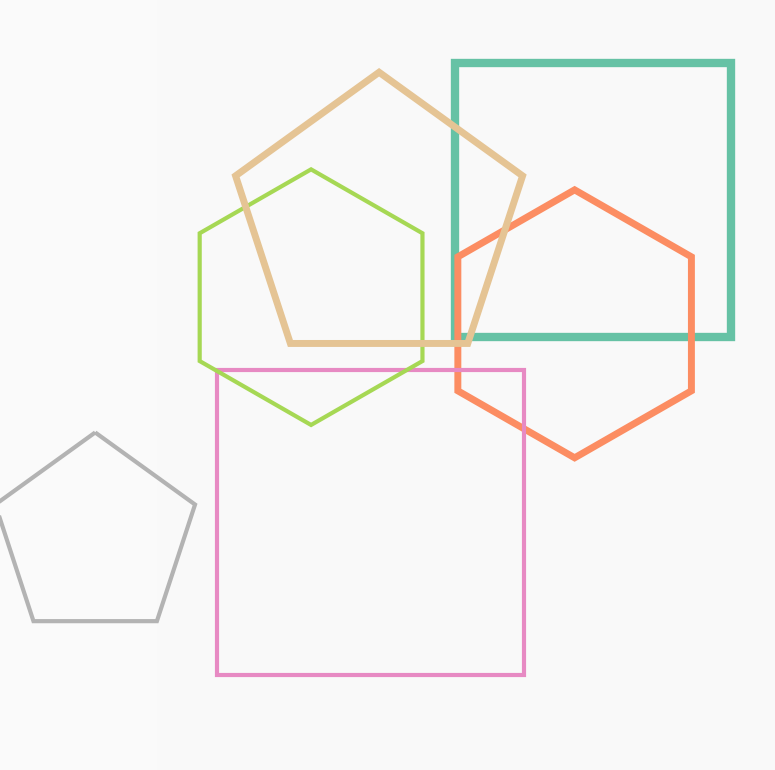[{"shape": "square", "thickness": 3, "radius": 0.89, "center": [0.765, 0.74]}, {"shape": "hexagon", "thickness": 2.5, "radius": 0.87, "center": [0.741, 0.579]}, {"shape": "square", "thickness": 1.5, "radius": 0.99, "center": [0.477, 0.322]}, {"shape": "hexagon", "thickness": 1.5, "radius": 0.83, "center": [0.401, 0.614]}, {"shape": "pentagon", "thickness": 2.5, "radius": 0.97, "center": [0.489, 0.711]}, {"shape": "pentagon", "thickness": 1.5, "radius": 0.68, "center": [0.123, 0.303]}]